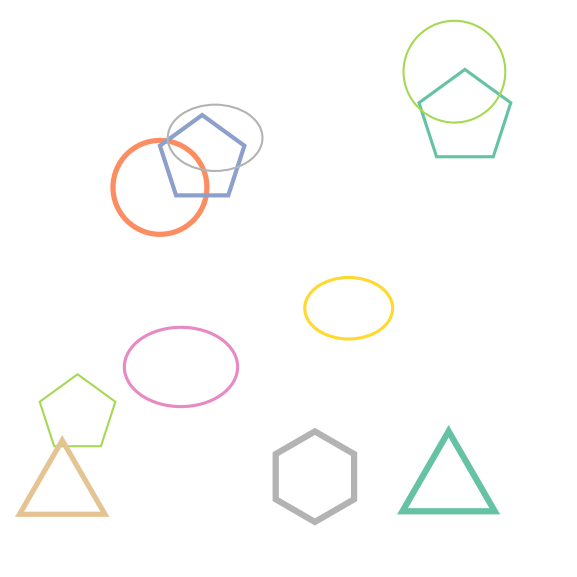[{"shape": "pentagon", "thickness": 1.5, "radius": 0.42, "center": [0.805, 0.795]}, {"shape": "triangle", "thickness": 3, "radius": 0.46, "center": [0.777, 0.16]}, {"shape": "circle", "thickness": 2.5, "radius": 0.41, "center": [0.277, 0.675]}, {"shape": "pentagon", "thickness": 2, "radius": 0.38, "center": [0.35, 0.723]}, {"shape": "oval", "thickness": 1.5, "radius": 0.49, "center": [0.313, 0.364]}, {"shape": "pentagon", "thickness": 1, "radius": 0.34, "center": [0.134, 0.282]}, {"shape": "circle", "thickness": 1, "radius": 0.44, "center": [0.787, 0.875]}, {"shape": "oval", "thickness": 1.5, "radius": 0.38, "center": [0.604, 0.465]}, {"shape": "triangle", "thickness": 2.5, "radius": 0.43, "center": [0.108, 0.151]}, {"shape": "oval", "thickness": 1, "radius": 0.41, "center": [0.373, 0.76]}, {"shape": "hexagon", "thickness": 3, "radius": 0.39, "center": [0.545, 0.174]}]